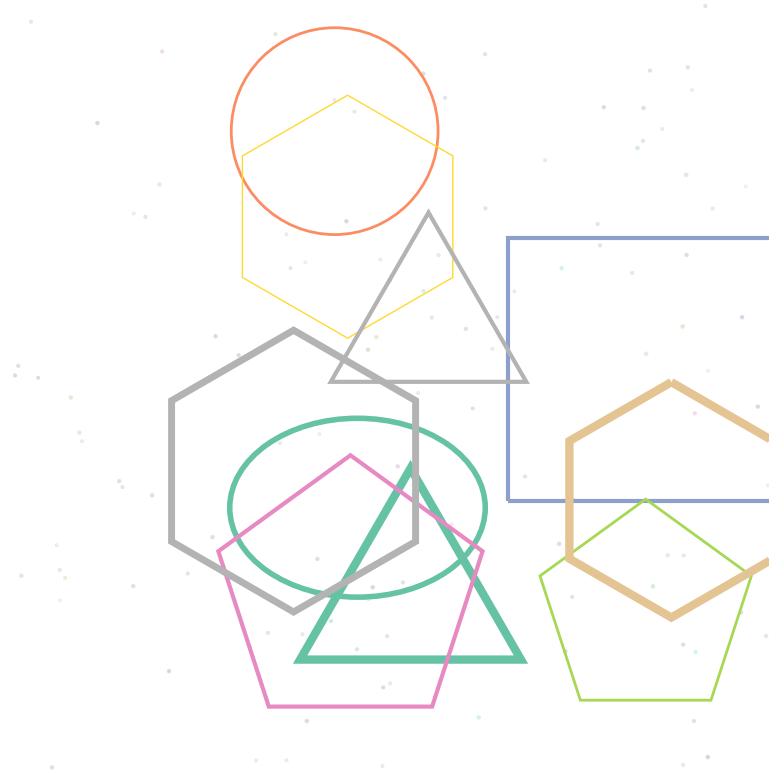[{"shape": "triangle", "thickness": 3, "radius": 0.83, "center": [0.533, 0.226]}, {"shape": "oval", "thickness": 2, "radius": 0.83, "center": [0.464, 0.341]}, {"shape": "circle", "thickness": 1, "radius": 0.67, "center": [0.435, 0.83]}, {"shape": "square", "thickness": 1.5, "radius": 0.85, "center": [0.831, 0.52]}, {"shape": "pentagon", "thickness": 1.5, "radius": 0.9, "center": [0.455, 0.228]}, {"shape": "pentagon", "thickness": 1, "radius": 0.72, "center": [0.839, 0.207]}, {"shape": "hexagon", "thickness": 0.5, "radius": 0.79, "center": [0.451, 0.719]}, {"shape": "hexagon", "thickness": 3, "radius": 0.76, "center": [0.872, 0.351]}, {"shape": "triangle", "thickness": 1.5, "radius": 0.73, "center": [0.557, 0.577]}, {"shape": "hexagon", "thickness": 2.5, "radius": 0.91, "center": [0.381, 0.388]}]